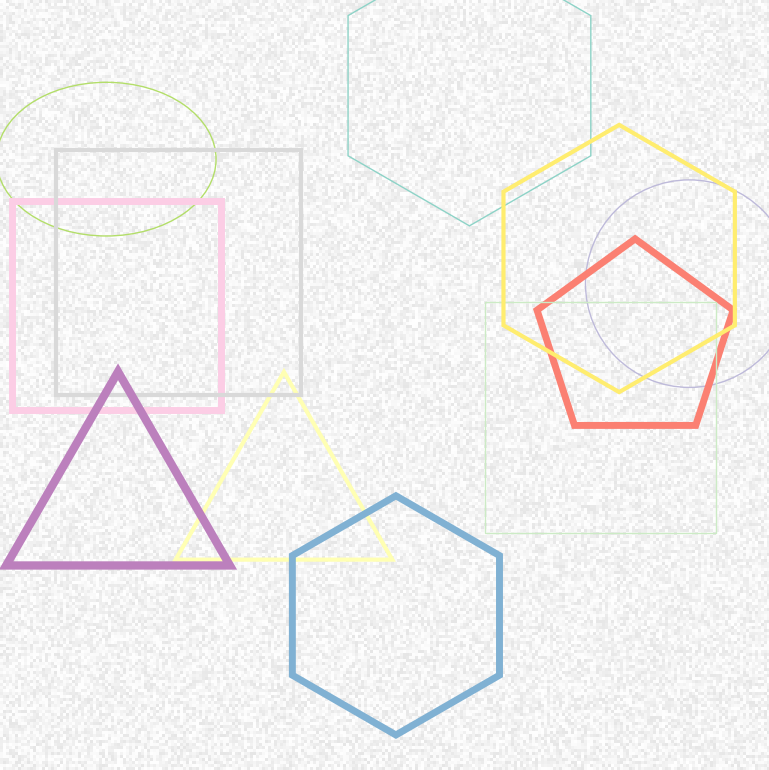[{"shape": "hexagon", "thickness": 0.5, "radius": 0.91, "center": [0.61, 0.889]}, {"shape": "triangle", "thickness": 1.5, "radius": 0.81, "center": [0.369, 0.354]}, {"shape": "circle", "thickness": 0.5, "radius": 0.67, "center": [0.895, 0.632]}, {"shape": "pentagon", "thickness": 2.5, "radius": 0.67, "center": [0.825, 0.556]}, {"shape": "hexagon", "thickness": 2.5, "radius": 0.78, "center": [0.514, 0.201]}, {"shape": "oval", "thickness": 0.5, "radius": 0.71, "center": [0.138, 0.793]}, {"shape": "square", "thickness": 2.5, "radius": 0.68, "center": [0.151, 0.603]}, {"shape": "square", "thickness": 1.5, "radius": 0.8, "center": [0.231, 0.646]}, {"shape": "triangle", "thickness": 3, "radius": 0.84, "center": [0.153, 0.349]}, {"shape": "square", "thickness": 0.5, "radius": 0.75, "center": [0.78, 0.458]}, {"shape": "hexagon", "thickness": 1.5, "radius": 0.87, "center": [0.804, 0.664]}]